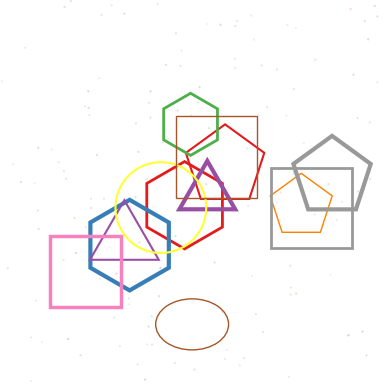[{"shape": "hexagon", "thickness": 2, "radius": 0.57, "center": [0.479, 0.467]}, {"shape": "pentagon", "thickness": 1.5, "radius": 0.54, "center": [0.585, 0.57]}, {"shape": "hexagon", "thickness": 3, "radius": 0.59, "center": [0.337, 0.363]}, {"shape": "hexagon", "thickness": 2, "radius": 0.4, "center": [0.495, 0.677]}, {"shape": "triangle", "thickness": 1.5, "radius": 0.52, "center": [0.323, 0.377]}, {"shape": "triangle", "thickness": 3, "radius": 0.42, "center": [0.538, 0.498]}, {"shape": "pentagon", "thickness": 1, "radius": 0.42, "center": [0.782, 0.465]}, {"shape": "circle", "thickness": 1.5, "radius": 0.59, "center": [0.418, 0.461]}, {"shape": "square", "thickness": 1, "radius": 0.53, "center": [0.562, 0.591]}, {"shape": "oval", "thickness": 1, "radius": 0.47, "center": [0.499, 0.157]}, {"shape": "square", "thickness": 2.5, "radius": 0.46, "center": [0.222, 0.294]}, {"shape": "square", "thickness": 2, "radius": 0.52, "center": [0.809, 0.46]}, {"shape": "pentagon", "thickness": 3, "radius": 0.53, "center": [0.863, 0.542]}]